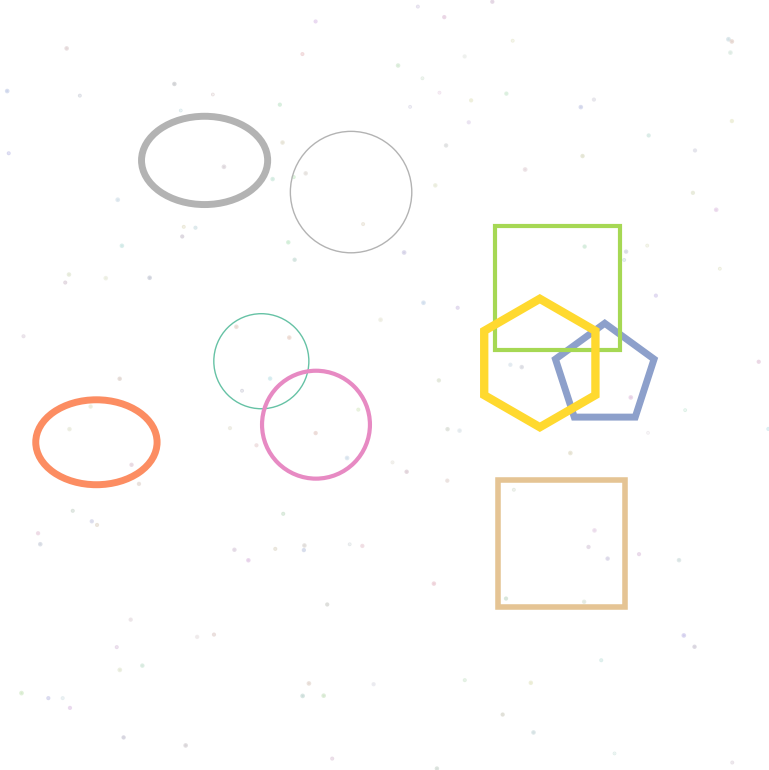[{"shape": "circle", "thickness": 0.5, "radius": 0.31, "center": [0.339, 0.531]}, {"shape": "oval", "thickness": 2.5, "radius": 0.39, "center": [0.125, 0.426]}, {"shape": "pentagon", "thickness": 2.5, "radius": 0.34, "center": [0.785, 0.513]}, {"shape": "circle", "thickness": 1.5, "radius": 0.35, "center": [0.41, 0.448]}, {"shape": "square", "thickness": 1.5, "radius": 0.4, "center": [0.724, 0.626]}, {"shape": "hexagon", "thickness": 3, "radius": 0.42, "center": [0.701, 0.529]}, {"shape": "square", "thickness": 2, "radius": 0.41, "center": [0.729, 0.294]}, {"shape": "circle", "thickness": 0.5, "radius": 0.39, "center": [0.456, 0.751]}, {"shape": "oval", "thickness": 2.5, "radius": 0.41, "center": [0.266, 0.792]}]